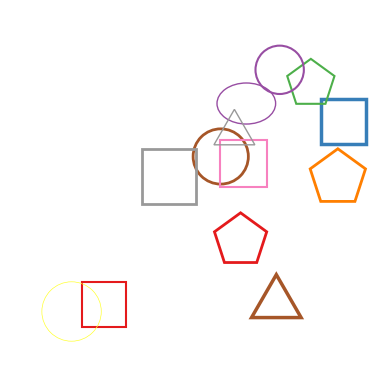[{"shape": "pentagon", "thickness": 2, "radius": 0.36, "center": [0.625, 0.376]}, {"shape": "square", "thickness": 1.5, "radius": 0.29, "center": [0.27, 0.21]}, {"shape": "square", "thickness": 2.5, "radius": 0.29, "center": [0.892, 0.685]}, {"shape": "pentagon", "thickness": 1.5, "radius": 0.32, "center": [0.807, 0.783]}, {"shape": "circle", "thickness": 1.5, "radius": 0.31, "center": [0.726, 0.819]}, {"shape": "oval", "thickness": 1, "radius": 0.38, "center": [0.64, 0.731]}, {"shape": "pentagon", "thickness": 2, "radius": 0.38, "center": [0.878, 0.538]}, {"shape": "circle", "thickness": 0.5, "radius": 0.39, "center": [0.186, 0.191]}, {"shape": "circle", "thickness": 2, "radius": 0.36, "center": [0.573, 0.594]}, {"shape": "triangle", "thickness": 2.5, "radius": 0.37, "center": [0.718, 0.212]}, {"shape": "square", "thickness": 1.5, "radius": 0.3, "center": [0.633, 0.576]}, {"shape": "triangle", "thickness": 1, "radius": 0.31, "center": [0.609, 0.655]}, {"shape": "square", "thickness": 2, "radius": 0.35, "center": [0.438, 0.541]}]